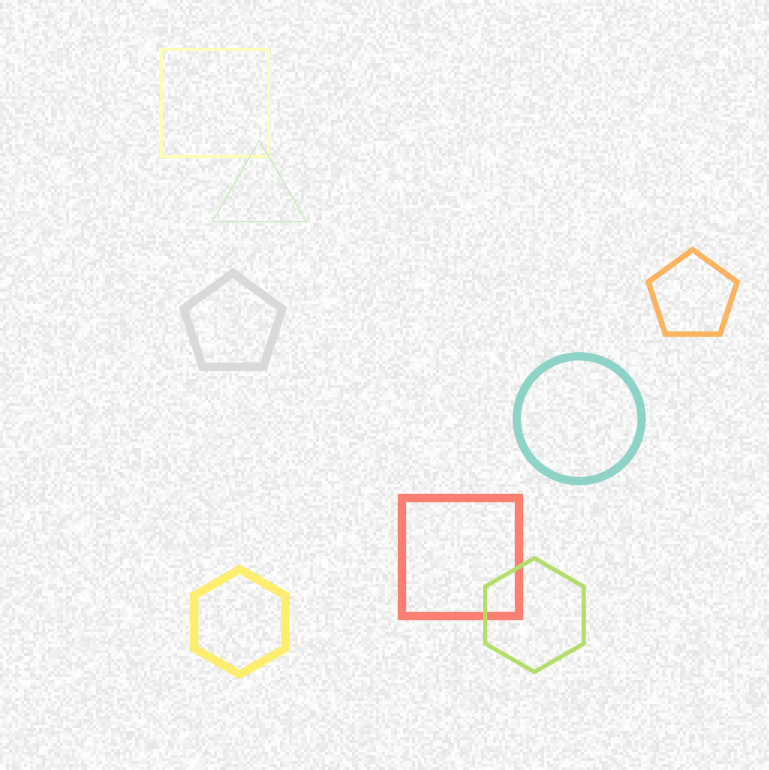[{"shape": "circle", "thickness": 3, "radius": 0.41, "center": [0.752, 0.456]}, {"shape": "square", "thickness": 1, "radius": 0.35, "center": [0.278, 0.867]}, {"shape": "square", "thickness": 3, "radius": 0.38, "center": [0.598, 0.277]}, {"shape": "pentagon", "thickness": 2, "radius": 0.3, "center": [0.9, 0.615]}, {"shape": "hexagon", "thickness": 1.5, "radius": 0.37, "center": [0.694, 0.201]}, {"shape": "pentagon", "thickness": 3, "radius": 0.34, "center": [0.303, 0.578]}, {"shape": "triangle", "thickness": 0.5, "radius": 0.35, "center": [0.337, 0.747]}, {"shape": "hexagon", "thickness": 3, "radius": 0.34, "center": [0.311, 0.192]}]